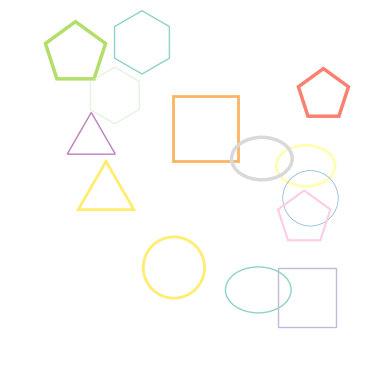[{"shape": "oval", "thickness": 1, "radius": 0.43, "center": [0.671, 0.247]}, {"shape": "hexagon", "thickness": 1, "radius": 0.41, "center": [0.369, 0.89]}, {"shape": "oval", "thickness": 2, "radius": 0.38, "center": [0.794, 0.569]}, {"shape": "square", "thickness": 1, "radius": 0.38, "center": [0.798, 0.228]}, {"shape": "pentagon", "thickness": 2.5, "radius": 0.34, "center": [0.84, 0.753]}, {"shape": "circle", "thickness": 0.5, "radius": 0.36, "center": [0.806, 0.485]}, {"shape": "square", "thickness": 2, "radius": 0.42, "center": [0.534, 0.666]}, {"shape": "pentagon", "thickness": 2.5, "radius": 0.41, "center": [0.196, 0.862]}, {"shape": "pentagon", "thickness": 1.5, "radius": 0.36, "center": [0.79, 0.434]}, {"shape": "oval", "thickness": 2.5, "radius": 0.39, "center": [0.68, 0.588]}, {"shape": "triangle", "thickness": 1, "radius": 0.36, "center": [0.237, 0.636]}, {"shape": "hexagon", "thickness": 0.5, "radius": 0.37, "center": [0.298, 0.752]}, {"shape": "circle", "thickness": 2, "radius": 0.4, "center": [0.452, 0.305]}, {"shape": "triangle", "thickness": 2, "radius": 0.42, "center": [0.275, 0.497]}]